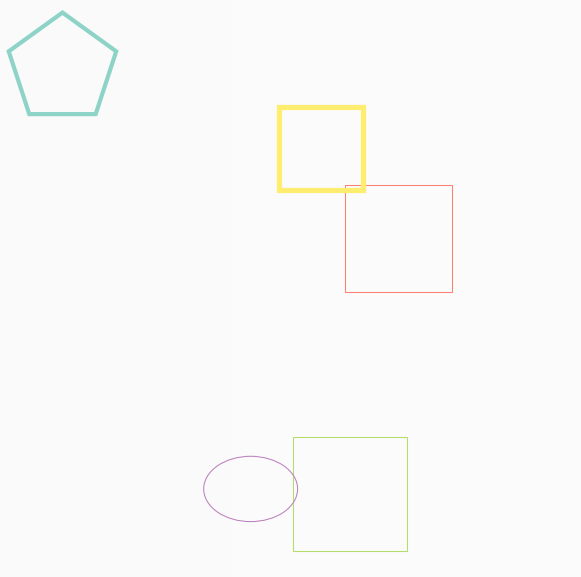[{"shape": "pentagon", "thickness": 2, "radius": 0.49, "center": [0.107, 0.88]}, {"shape": "square", "thickness": 0.5, "radius": 0.46, "center": [0.685, 0.587]}, {"shape": "square", "thickness": 0.5, "radius": 0.49, "center": [0.602, 0.144]}, {"shape": "oval", "thickness": 0.5, "radius": 0.4, "center": [0.431, 0.152]}, {"shape": "square", "thickness": 2.5, "radius": 0.36, "center": [0.552, 0.743]}]